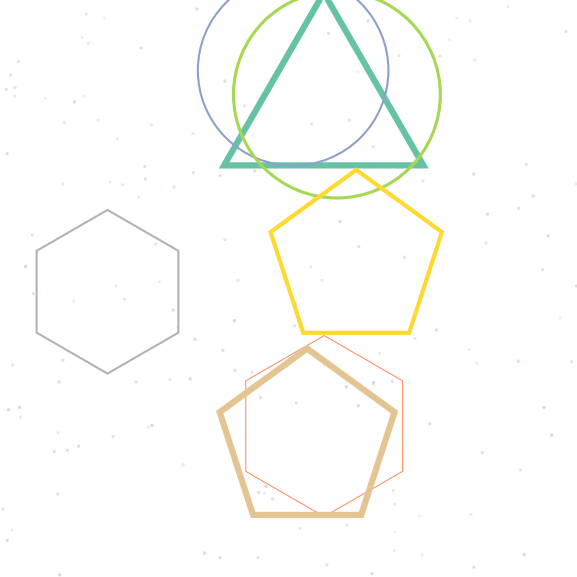[{"shape": "triangle", "thickness": 3, "radius": 1.0, "center": [0.561, 0.812]}, {"shape": "hexagon", "thickness": 0.5, "radius": 0.78, "center": [0.561, 0.261]}, {"shape": "circle", "thickness": 1, "radius": 0.82, "center": [0.508, 0.877]}, {"shape": "circle", "thickness": 1.5, "radius": 0.9, "center": [0.583, 0.835]}, {"shape": "pentagon", "thickness": 2, "radius": 0.78, "center": [0.617, 0.549]}, {"shape": "pentagon", "thickness": 3, "radius": 0.8, "center": [0.532, 0.236]}, {"shape": "hexagon", "thickness": 1, "radius": 0.71, "center": [0.186, 0.494]}]